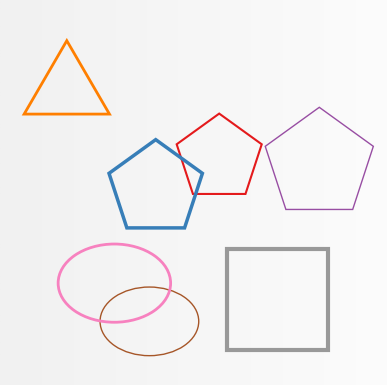[{"shape": "pentagon", "thickness": 1.5, "radius": 0.58, "center": [0.566, 0.59]}, {"shape": "pentagon", "thickness": 2.5, "radius": 0.63, "center": [0.402, 0.511]}, {"shape": "pentagon", "thickness": 1, "radius": 0.73, "center": [0.824, 0.575]}, {"shape": "triangle", "thickness": 2, "radius": 0.64, "center": [0.172, 0.767]}, {"shape": "oval", "thickness": 1, "radius": 0.64, "center": [0.386, 0.165]}, {"shape": "oval", "thickness": 2, "radius": 0.73, "center": [0.295, 0.265]}, {"shape": "square", "thickness": 3, "radius": 0.65, "center": [0.715, 0.222]}]